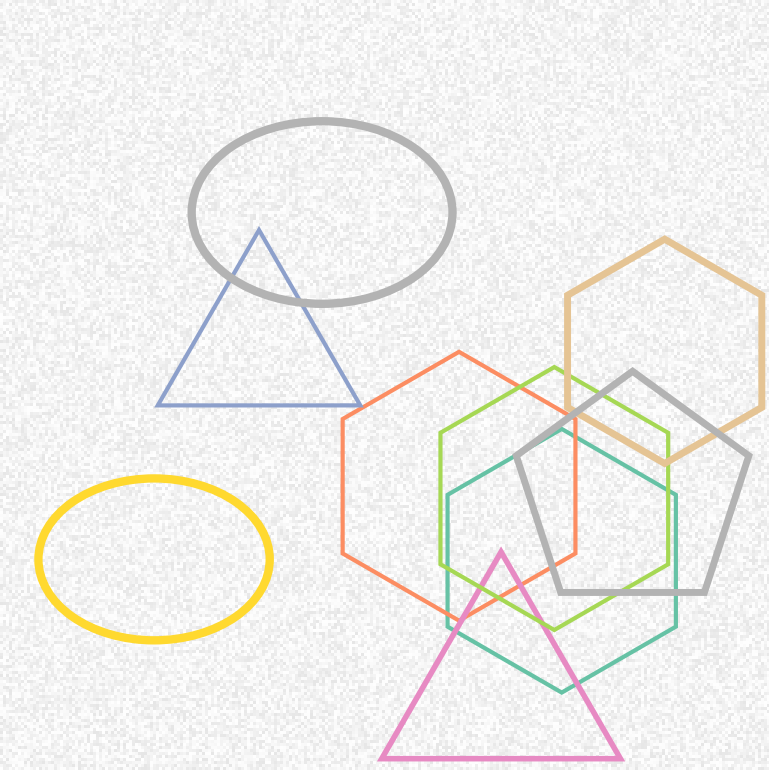[{"shape": "hexagon", "thickness": 1.5, "radius": 0.86, "center": [0.73, 0.272]}, {"shape": "hexagon", "thickness": 1.5, "radius": 0.87, "center": [0.596, 0.369]}, {"shape": "triangle", "thickness": 1.5, "radius": 0.76, "center": [0.336, 0.549]}, {"shape": "triangle", "thickness": 2, "radius": 0.89, "center": [0.651, 0.104]}, {"shape": "hexagon", "thickness": 1.5, "radius": 0.85, "center": [0.72, 0.353]}, {"shape": "oval", "thickness": 3, "radius": 0.75, "center": [0.2, 0.274]}, {"shape": "hexagon", "thickness": 2.5, "radius": 0.73, "center": [0.863, 0.544]}, {"shape": "pentagon", "thickness": 2.5, "radius": 0.79, "center": [0.821, 0.359]}, {"shape": "oval", "thickness": 3, "radius": 0.85, "center": [0.418, 0.724]}]